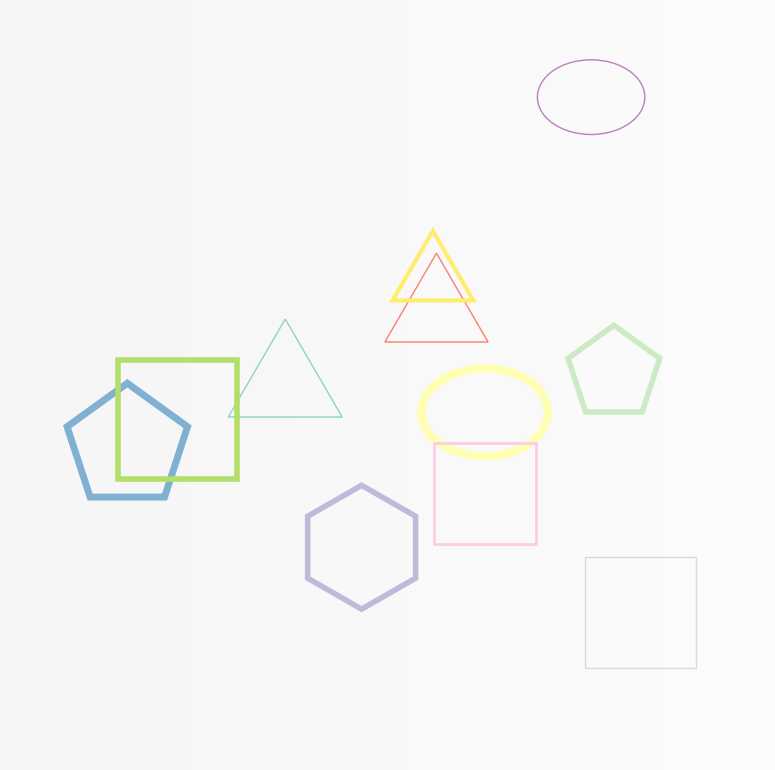[{"shape": "triangle", "thickness": 0.5, "radius": 0.42, "center": [0.368, 0.501]}, {"shape": "oval", "thickness": 3, "radius": 0.41, "center": [0.625, 0.464]}, {"shape": "hexagon", "thickness": 2, "radius": 0.4, "center": [0.467, 0.289]}, {"shape": "triangle", "thickness": 0.5, "radius": 0.38, "center": [0.563, 0.594]}, {"shape": "pentagon", "thickness": 2.5, "radius": 0.41, "center": [0.164, 0.421]}, {"shape": "square", "thickness": 2, "radius": 0.38, "center": [0.229, 0.456]}, {"shape": "square", "thickness": 1, "radius": 0.33, "center": [0.626, 0.359]}, {"shape": "square", "thickness": 0.5, "radius": 0.36, "center": [0.826, 0.204]}, {"shape": "oval", "thickness": 0.5, "radius": 0.35, "center": [0.763, 0.874]}, {"shape": "pentagon", "thickness": 2, "radius": 0.31, "center": [0.792, 0.515]}, {"shape": "triangle", "thickness": 1.5, "radius": 0.3, "center": [0.559, 0.64]}]